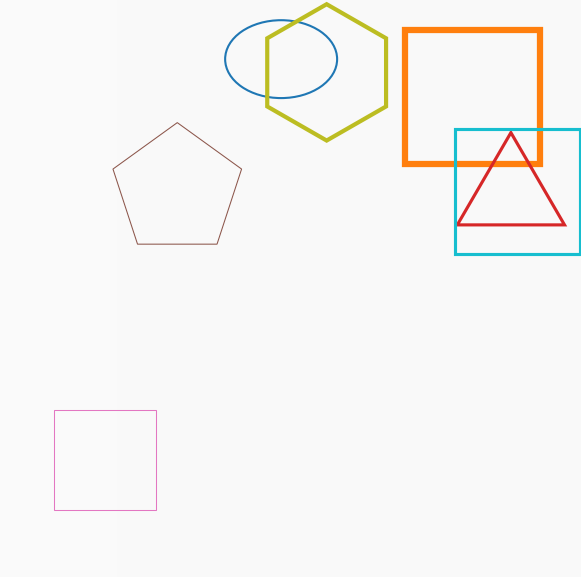[{"shape": "oval", "thickness": 1, "radius": 0.48, "center": [0.484, 0.897]}, {"shape": "square", "thickness": 3, "radius": 0.58, "center": [0.813, 0.831]}, {"shape": "triangle", "thickness": 1.5, "radius": 0.53, "center": [0.879, 0.663]}, {"shape": "pentagon", "thickness": 0.5, "radius": 0.58, "center": [0.305, 0.67]}, {"shape": "square", "thickness": 0.5, "radius": 0.44, "center": [0.18, 0.203]}, {"shape": "hexagon", "thickness": 2, "radius": 0.59, "center": [0.562, 0.874]}, {"shape": "square", "thickness": 1.5, "radius": 0.54, "center": [0.89, 0.667]}]